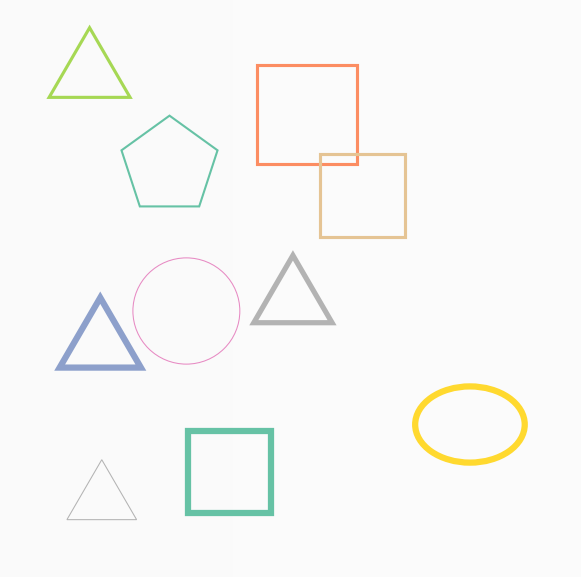[{"shape": "square", "thickness": 3, "radius": 0.36, "center": [0.395, 0.182]}, {"shape": "pentagon", "thickness": 1, "radius": 0.43, "center": [0.292, 0.712]}, {"shape": "square", "thickness": 1.5, "radius": 0.43, "center": [0.528, 0.8]}, {"shape": "triangle", "thickness": 3, "radius": 0.4, "center": [0.173, 0.403]}, {"shape": "circle", "thickness": 0.5, "radius": 0.46, "center": [0.321, 0.461]}, {"shape": "triangle", "thickness": 1.5, "radius": 0.4, "center": [0.154, 0.871]}, {"shape": "oval", "thickness": 3, "radius": 0.47, "center": [0.809, 0.264]}, {"shape": "square", "thickness": 1.5, "radius": 0.36, "center": [0.624, 0.661]}, {"shape": "triangle", "thickness": 0.5, "radius": 0.35, "center": [0.175, 0.134]}, {"shape": "triangle", "thickness": 2.5, "radius": 0.39, "center": [0.504, 0.479]}]